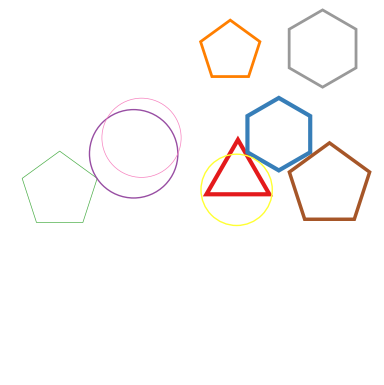[{"shape": "triangle", "thickness": 3, "radius": 0.47, "center": [0.618, 0.543]}, {"shape": "hexagon", "thickness": 3, "radius": 0.47, "center": [0.724, 0.652]}, {"shape": "pentagon", "thickness": 0.5, "radius": 0.51, "center": [0.155, 0.505]}, {"shape": "circle", "thickness": 1, "radius": 0.57, "center": [0.347, 0.601]}, {"shape": "pentagon", "thickness": 2, "radius": 0.41, "center": [0.598, 0.867]}, {"shape": "circle", "thickness": 1, "radius": 0.46, "center": [0.615, 0.507]}, {"shape": "pentagon", "thickness": 2.5, "radius": 0.55, "center": [0.856, 0.519]}, {"shape": "circle", "thickness": 0.5, "radius": 0.51, "center": [0.368, 0.642]}, {"shape": "hexagon", "thickness": 2, "radius": 0.5, "center": [0.838, 0.874]}]